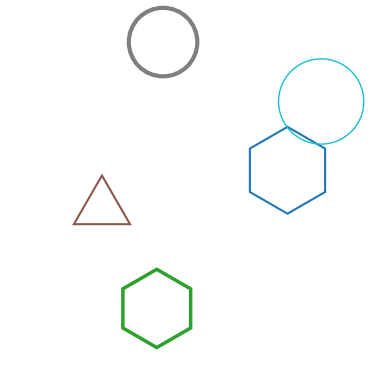[{"shape": "hexagon", "thickness": 1.5, "radius": 0.56, "center": [0.747, 0.558]}, {"shape": "hexagon", "thickness": 2.5, "radius": 0.51, "center": [0.407, 0.199]}, {"shape": "triangle", "thickness": 1.5, "radius": 0.42, "center": [0.265, 0.46]}, {"shape": "circle", "thickness": 3, "radius": 0.44, "center": [0.424, 0.891]}, {"shape": "circle", "thickness": 1, "radius": 0.55, "center": [0.834, 0.736]}]